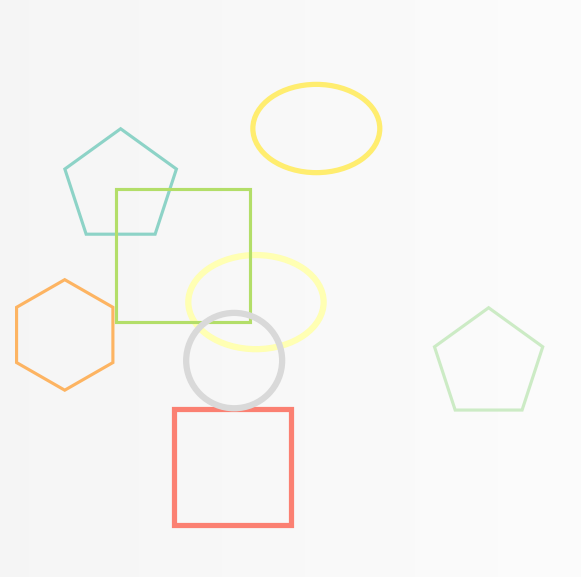[{"shape": "pentagon", "thickness": 1.5, "radius": 0.5, "center": [0.208, 0.675]}, {"shape": "oval", "thickness": 3, "radius": 0.58, "center": [0.44, 0.476]}, {"shape": "square", "thickness": 2.5, "radius": 0.51, "center": [0.4, 0.191]}, {"shape": "hexagon", "thickness": 1.5, "radius": 0.48, "center": [0.111, 0.419]}, {"shape": "square", "thickness": 1.5, "radius": 0.58, "center": [0.315, 0.556]}, {"shape": "circle", "thickness": 3, "radius": 0.41, "center": [0.403, 0.375]}, {"shape": "pentagon", "thickness": 1.5, "radius": 0.49, "center": [0.841, 0.368]}, {"shape": "oval", "thickness": 2.5, "radius": 0.55, "center": [0.544, 0.777]}]